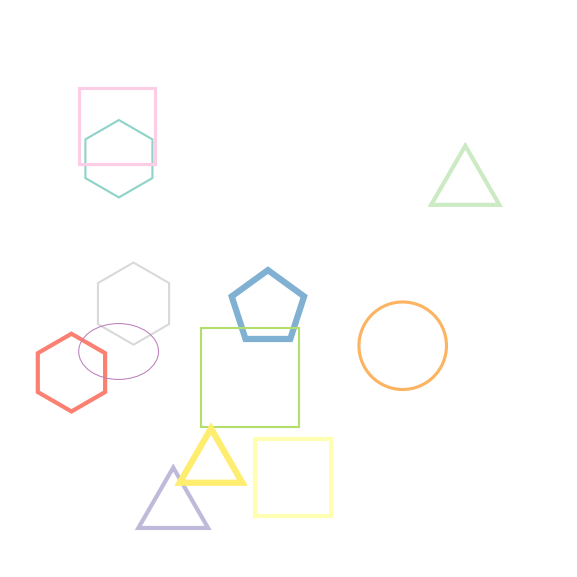[{"shape": "hexagon", "thickness": 1, "radius": 0.34, "center": [0.206, 0.724]}, {"shape": "square", "thickness": 2, "radius": 0.33, "center": [0.507, 0.172]}, {"shape": "triangle", "thickness": 2, "radius": 0.35, "center": [0.3, 0.12]}, {"shape": "hexagon", "thickness": 2, "radius": 0.34, "center": [0.124, 0.354]}, {"shape": "pentagon", "thickness": 3, "radius": 0.33, "center": [0.464, 0.465]}, {"shape": "circle", "thickness": 1.5, "radius": 0.38, "center": [0.697, 0.4]}, {"shape": "square", "thickness": 1, "radius": 0.43, "center": [0.432, 0.346]}, {"shape": "square", "thickness": 1.5, "radius": 0.33, "center": [0.202, 0.781]}, {"shape": "hexagon", "thickness": 1, "radius": 0.36, "center": [0.231, 0.473]}, {"shape": "oval", "thickness": 0.5, "radius": 0.35, "center": [0.205, 0.39]}, {"shape": "triangle", "thickness": 2, "radius": 0.34, "center": [0.806, 0.679]}, {"shape": "triangle", "thickness": 3, "radius": 0.31, "center": [0.365, 0.195]}]